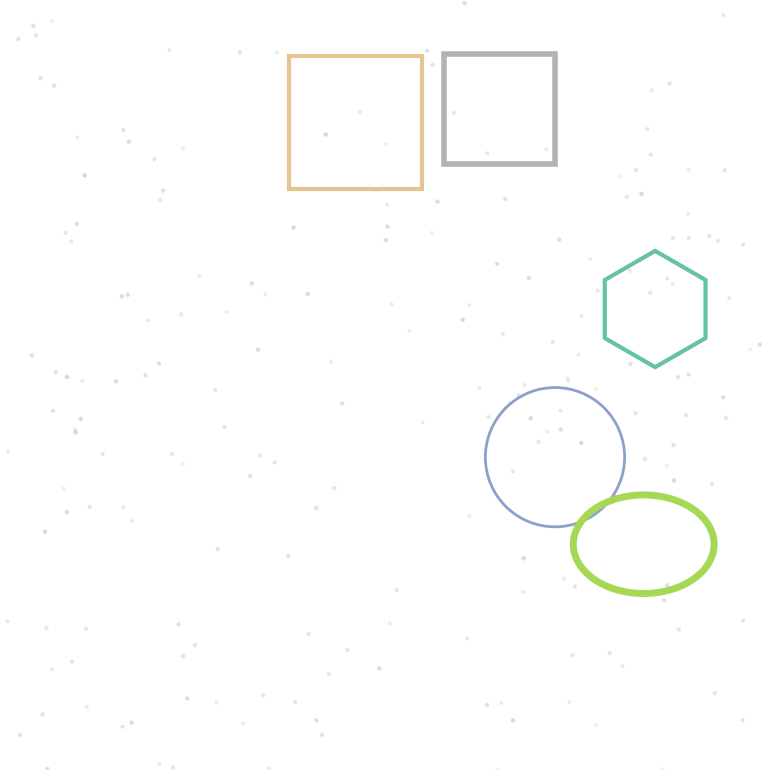[{"shape": "hexagon", "thickness": 1.5, "radius": 0.38, "center": [0.851, 0.599]}, {"shape": "circle", "thickness": 1, "radius": 0.45, "center": [0.721, 0.406]}, {"shape": "oval", "thickness": 2.5, "radius": 0.46, "center": [0.836, 0.293]}, {"shape": "square", "thickness": 1.5, "radius": 0.43, "center": [0.462, 0.841]}, {"shape": "square", "thickness": 2, "radius": 0.36, "center": [0.649, 0.858]}]